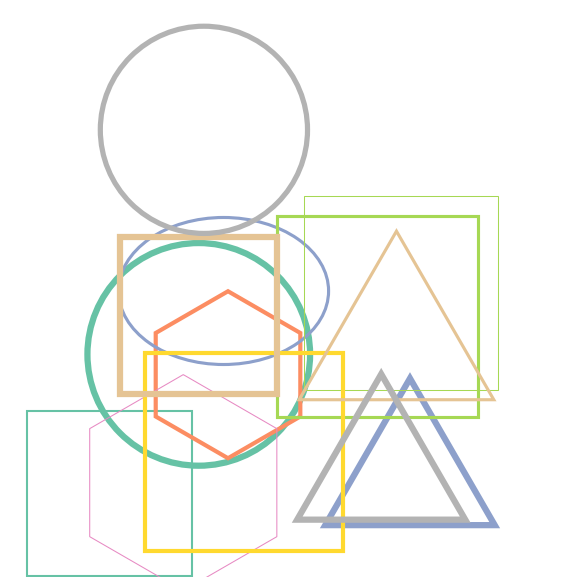[{"shape": "circle", "thickness": 3, "radius": 0.96, "center": [0.344, 0.385]}, {"shape": "square", "thickness": 1, "radius": 0.71, "center": [0.189, 0.144]}, {"shape": "hexagon", "thickness": 2, "radius": 0.72, "center": [0.395, 0.35]}, {"shape": "triangle", "thickness": 3, "radius": 0.85, "center": [0.71, 0.174]}, {"shape": "oval", "thickness": 1.5, "radius": 0.91, "center": [0.387, 0.495]}, {"shape": "hexagon", "thickness": 0.5, "radius": 0.94, "center": [0.317, 0.163]}, {"shape": "square", "thickness": 0.5, "radius": 0.84, "center": [0.694, 0.492]}, {"shape": "square", "thickness": 1.5, "radius": 0.87, "center": [0.653, 0.451]}, {"shape": "square", "thickness": 2, "radius": 0.86, "center": [0.423, 0.217]}, {"shape": "triangle", "thickness": 1.5, "radius": 0.97, "center": [0.687, 0.404]}, {"shape": "square", "thickness": 3, "radius": 0.68, "center": [0.344, 0.453]}, {"shape": "circle", "thickness": 2.5, "radius": 0.9, "center": [0.353, 0.774]}, {"shape": "triangle", "thickness": 3, "radius": 0.84, "center": [0.66, 0.183]}]